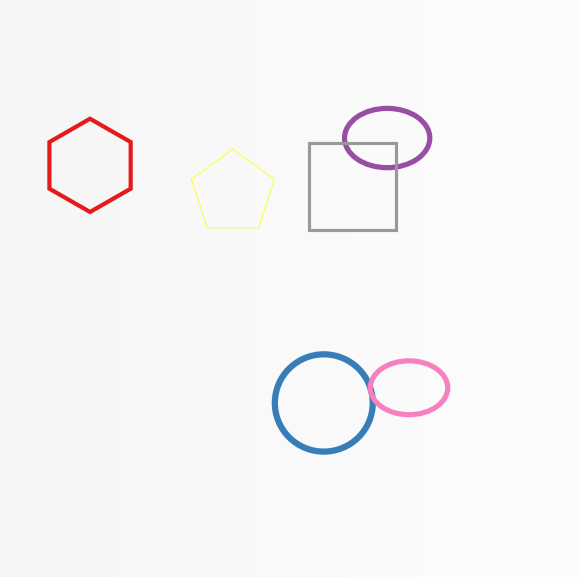[{"shape": "hexagon", "thickness": 2, "radius": 0.4, "center": [0.155, 0.713]}, {"shape": "circle", "thickness": 3, "radius": 0.42, "center": [0.557, 0.301]}, {"shape": "oval", "thickness": 2.5, "radius": 0.37, "center": [0.666, 0.76]}, {"shape": "pentagon", "thickness": 0.5, "radius": 0.38, "center": [0.401, 0.666]}, {"shape": "oval", "thickness": 2.5, "radius": 0.33, "center": [0.704, 0.328]}, {"shape": "square", "thickness": 1.5, "radius": 0.37, "center": [0.607, 0.676]}]